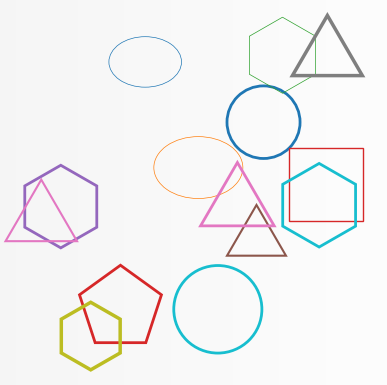[{"shape": "circle", "thickness": 2, "radius": 0.47, "center": [0.68, 0.683]}, {"shape": "oval", "thickness": 0.5, "radius": 0.47, "center": [0.375, 0.839]}, {"shape": "oval", "thickness": 0.5, "radius": 0.57, "center": [0.512, 0.565]}, {"shape": "hexagon", "thickness": 0.5, "radius": 0.49, "center": [0.729, 0.857]}, {"shape": "square", "thickness": 1, "radius": 0.48, "center": [0.842, 0.521]}, {"shape": "pentagon", "thickness": 2, "radius": 0.56, "center": [0.311, 0.2]}, {"shape": "hexagon", "thickness": 2, "radius": 0.54, "center": [0.157, 0.463]}, {"shape": "triangle", "thickness": 1.5, "radius": 0.44, "center": [0.662, 0.38]}, {"shape": "triangle", "thickness": 1.5, "radius": 0.53, "center": [0.107, 0.427]}, {"shape": "triangle", "thickness": 2, "radius": 0.55, "center": [0.613, 0.468]}, {"shape": "triangle", "thickness": 2.5, "radius": 0.52, "center": [0.845, 0.856]}, {"shape": "hexagon", "thickness": 2.5, "radius": 0.44, "center": [0.234, 0.127]}, {"shape": "hexagon", "thickness": 2, "radius": 0.54, "center": [0.824, 0.467]}, {"shape": "circle", "thickness": 2, "radius": 0.57, "center": [0.562, 0.197]}]